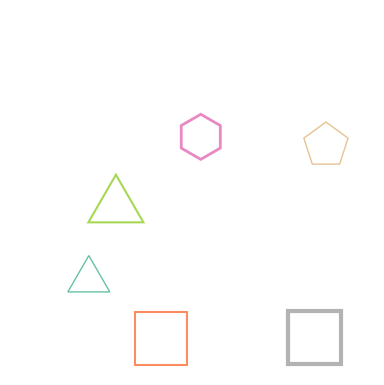[{"shape": "triangle", "thickness": 1, "radius": 0.31, "center": [0.231, 0.273]}, {"shape": "square", "thickness": 1.5, "radius": 0.34, "center": [0.418, 0.12]}, {"shape": "hexagon", "thickness": 2, "radius": 0.29, "center": [0.521, 0.645]}, {"shape": "triangle", "thickness": 1.5, "radius": 0.41, "center": [0.301, 0.464]}, {"shape": "pentagon", "thickness": 1, "radius": 0.3, "center": [0.847, 0.623]}, {"shape": "square", "thickness": 3, "radius": 0.34, "center": [0.817, 0.123]}]